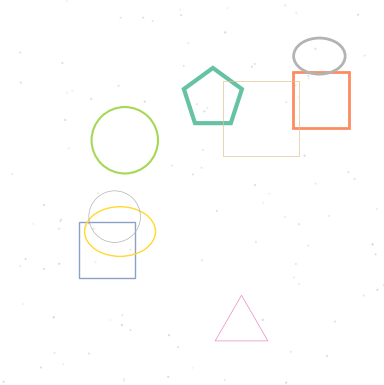[{"shape": "pentagon", "thickness": 3, "radius": 0.4, "center": [0.553, 0.744]}, {"shape": "square", "thickness": 2, "radius": 0.36, "center": [0.835, 0.739]}, {"shape": "square", "thickness": 1, "radius": 0.36, "center": [0.277, 0.351]}, {"shape": "triangle", "thickness": 0.5, "radius": 0.4, "center": [0.627, 0.154]}, {"shape": "circle", "thickness": 1.5, "radius": 0.43, "center": [0.324, 0.636]}, {"shape": "oval", "thickness": 1, "radius": 0.46, "center": [0.312, 0.399]}, {"shape": "square", "thickness": 0.5, "radius": 0.49, "center": [0.678, 0.692]}, {"shape": "oval", "thickness": 2, "radius": 0.33, "center": [0.83, 0.854]}, {"shape": "circle", "thickness": 0.5, "radius": 0.34, "center": [0.298, 0.437]}]